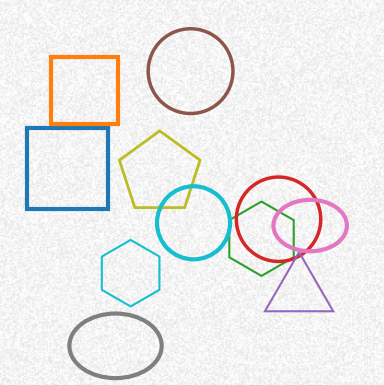[{"shape": "square", "thickness": 3, "radius": 0.53, "center": [0.175, 0.562]}, {"shape": "square", "thickness": 3, "radius": 0.44, "center": [0.22, 0.764]}, {"shape": "hexagon", "thickness": 1.5, "radius": 0.48, "center": [0.679, 0.38]}, {"shape": "circle", "thickness": 2.5, "radius": 0.55, "center": [0.723, 0.431]}, {"shape": "triangle", "thickness": 1.5, "radius": 0.51, "center": [0.777, 0.243]}, {"shape": "circle", "thickness": 2.5, "radius": 0.55, "center": [0.495, 0.815]}, {"shape": "oval", "thickness": 3, "radius": 0.48, "center": [0.806, 0.414]}, {"shape": "oval", "thickness": 3, "radius": 0.6, "center": [0.3, 0.102]}, {"shape": "pentagon", "thickness": 2, "radius": 0.55, "center": [0.415, 0.55]}, {"shape": "hexagon", "thickness": 1.5, "radius": 0.43, "center": [0.339, 0.29]}, {"shape": "circle", "thickness": 3, "radius": 0.47, "center": [0.503, 0.421]}]